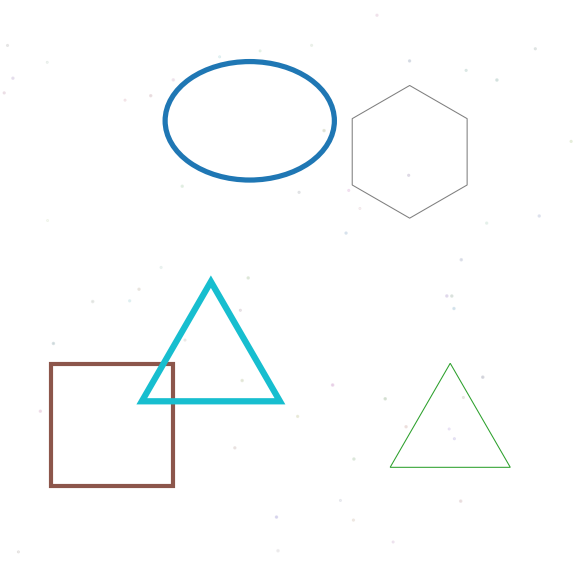[{"shape": "oval", "thickness": 2.5, "radius": 0.73, "center": [0.432, 0.79]}, {"shape": "triangle", "thickness": 0.5, "radius": 0.6, "center": [0.78, 0.25]}, {"shape": "square", "thickness": 2, "radius": 0.53, "center": [0.194, 0.264]}, {"shape": "hexagon", "thickness": 0.5, "radius": 0.57, "center": [0.709, 0.736]}, {"shape": "triangle", "thickness": 3, "radius": 0.69, "center": [0.365, 0.373]}]